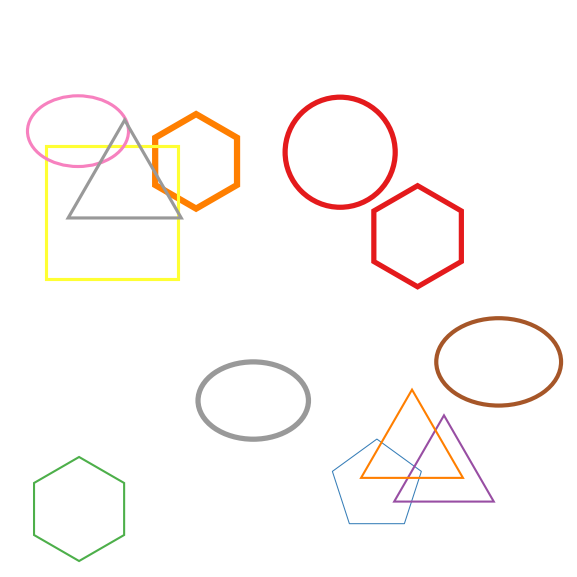[{"shape": "circle", "thickness": 2.5, "radius": 0.48, "center": [0.589, 0.736]}, {"shape": "hexagon", "thickness": 2.5, "radius": 0.44, "center": [0.723, 0.59]}, {"shape": "pentagon", "thickness": 0.5, "radius": 0.4, "center": [0.653, 0.158]}, {"shape": "hexagon", "thickness": 1, "radius": 0.45, "center": [0.137, 0.118]}, {"shape": "triangle", "thickness": 1, "radius": 0.5, "center": [0.769, 0.18]}, {"shape": "hexagon", "thickness": 3, "radius": 0.41, "center": [0.34, 0.72]}, {"shape": "triangle", "thickness": 1, "radius": 0.51, "center": [0.713, 0.223]}, {"shape": "square", "thickness": 1.5, "radius": 0.57, "center": [0.194, 0.631]}, {"shape": "oval", "thickness": 2, "radius": 0.54, "center": [0.863, 0.372]}, {"shape": "oval", "thickness": 1.5, "radius": 0.44, "center": [0.135, 0.772]}, {"shape": "oval", "thickness": 2.5, "radius": 0.48, "center": [0.439, 0.306]}, {"shape": "triangle", "thickness": 1.5, "radius": 0.57, "center": [0.216, 0.678]}]